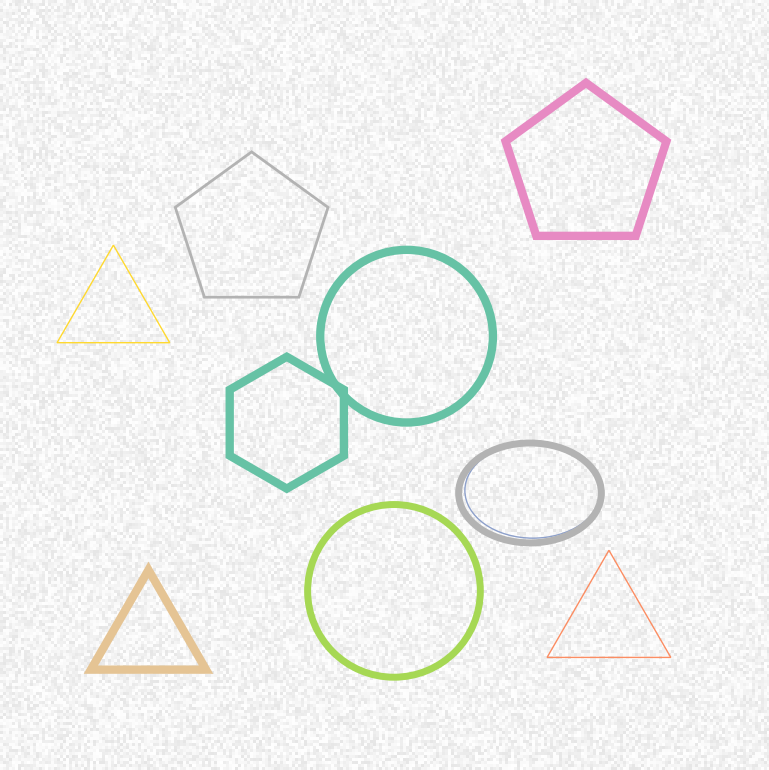[{"shape": "hexagon", "thickness": 3, "radius": 0.43, "center": [0.372, 0.451]}, {"shape": "circle", "thickness": 3, "radius": 0.56, "center": [0.528, 0.563]}, {"shape": "triangle", "thickness": 0.5, "radius": 0.46, "center": [0.791, 0.193]}, {"shape": "oval", "thickness": 0.5, "radius": 0.44, "center": [0.692, 0.363]}, {"shape": "pentagon", "thickness": 3, "radius": 0.55, "center": [0.761, 0.783]}, {"shape": "circle", "thickness": 2.5, "radius": 0.56, "center": [0.512, 0.233]}, {"shape": "triangle", "thickness": 0.5, "radius": 0.42, "center": [0.147, 0.597]}, {"shape": "triangle", "thickness": 3, "radius": 0.43, "center": [0.193, 0.173]}, {"shape": "oval", "thickness": 2.5, "radius": 0.46, "center": [0.688, 0.36]}, {"shape": "pentagon", "thickness": 1, "radius": 0.52, "center": [0.327, 0.698]}]